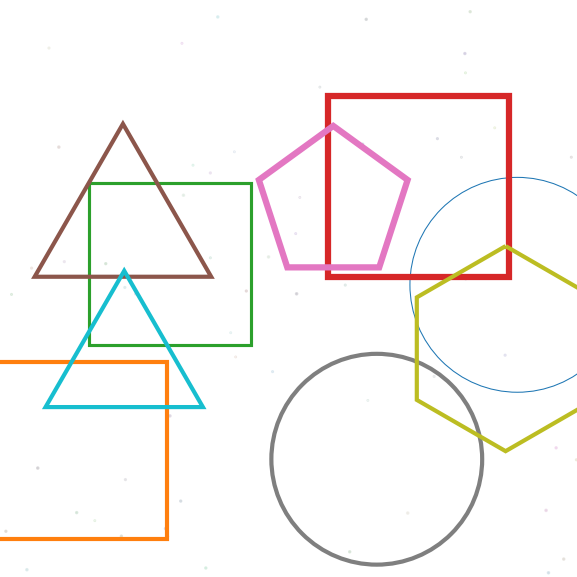[{"shape": "circle", "thickness": 0.5, "radius": 0.93, "center": [0.896, 0.506]}, {"shape": "square", "thickness": 2, "radius": 0.77, "center": [0.137, 0.219]}, {"shape": "square", "thickness": 1.5, "radius": 0.7, "center": [0.294, 0.542]}, {"shape": "square", "thickness": 3, "radius": 0.78, "center": [0.725, 0.676]}, {"shape": "triangle", "thickness": 2, "radius": 0.88, "center": [0.213, 0.608]}, {"shape": "pentagon", "thickness": 3, "radius": 0.68, "center": [0.577, 0.646]}, {"shape": "circle", "thickness": 2, "radius": 0.91, "center": [0.652, 0.204]}, {"shape": "hexagon", "thickness": 2, "radius": 0.89, "center": [0.875, 0.395]}, {"shape": "triangle", "thickness": 2, "radius": 0.79, "center": [0.215, 0.373]}]